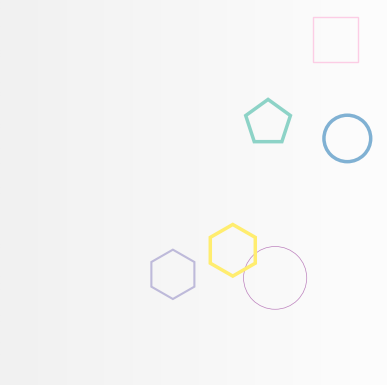[{"shape": "pentagon", "thickness": 2.5, "radius": 0.3, "center": [0.692, 0.681]}, {"shape": "hexagon", "thickness": 1.5, "radius": 0.32, "center": [0.446, 0.287]}, {"shape": "circle", "thickness": 2.5, "radius": 0.3, "center": [0.896, 0.64]}, {"shape": "square", "thickness": 1, "radius": 0.29, "center": [0.866, 0.897]}, {"shape": "circle", "thickness": 0.5, "radius": 0.41, "center": [0.71, 0.278]}, {"shape": "hexagon", "thickness": 2.5, "radius": 0.34, "center": [0.601, 0.35]}]